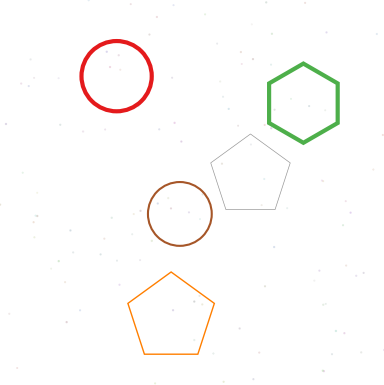[{"shape": "circle", "thickness": 3, "radius": 0.46, "center": [0.303, 0.802]}, {"shape": "hexagon", "thickness": 3, "radius": 0.51, "center": [0.788, 0.732]}, {"shape": "pentagon", "thickness": 1, "radius": 0.59, "center": [0.444, 0.175]}, {"shape": "circle", "thickness": 1.5, "radius": 0.41, "center": [0.467, 0.444]}, {"shape": "pentagon", "thickness": 0.5, "radius": 0.54, "center": [0.651, 0.543]}]